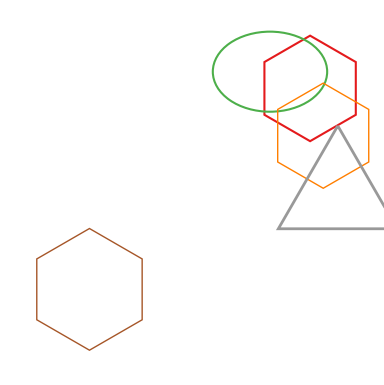[{"shape": "hexagon", "thickness": 1.5, "radius": 0.69, "center": [0.805, 0.77]}, {"shape": "oval", "thickness": 1.5, "radius": 0.74, "center": [0.701, 0.814]}, {"shape": "hexagon", "thickness": 1, "radius": 0.68, "center": [0.84, 0.648]}, {"shape": "hexagon", "thickness": 1, "radius": 0.79, "center": [0.232, 0.248]}, {"shape": "triangle", "thickness": 2, "radius": 0.89, "center": [0.877, 0.495]}]